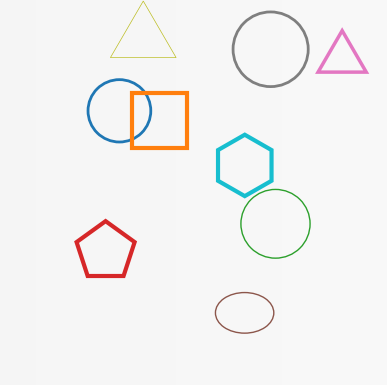[{"shape": "circle", "thickness": 2, "radius": 0.4, "center": [0.308, 0.712]}, {"shape": "square", "thickness": 3, "radius": 0.36, "center": [0.412, 0.687]}, {"shape": "circle", "thickness": 1, "radius": 0.45, "center": [0.711, 0.419]}, {"shape": "pentagon", "thickness": 3, "radius": 0.39, "center": [0.273, 0.347]}, {"shape": "oval", "thickness": 1, "radius": 0.38, "center": [0.631, 0.187]}, {"shape": "triangle", "thickness": 2.5, "radius": 0.36, "center": [0.883, 0.849]}, {"shape": "circle", "thickness": 2, "radius": 0.48, "center": [0.698, 0.872]}, {"shape": "triangle", "thickness": 0.5, "radius": 0.49, "center": [0.37, 0.899]}, {"shape": "hexagon", "thickness": 3, "radius": 0.4, "center": [0.632, 0.57]}]